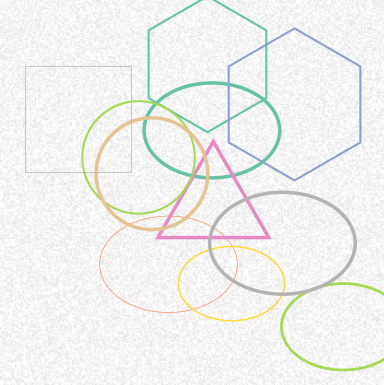[{"shape": "oval", "thickness": 2.5, "radius": 0.88, "center": [0.55, 0.661]}, {"shape": "hexagon", "thickness": 1.5, "radius": 0.88, "center": [0.539, 0.833]}, {"shape": "oval", "thickness": 0.5, "radius": 0.89, "center": [0.438, 0.313]}, {"shape": "hexagon", "thickness": 1.5, "radius": 0.99, "center": [0.765, 0.729]}, {"shape": "triangle", "thickness": 2.5, "radius": 0.83, "center": [0.554, 0.466]}, {"shape": "oval", "thickness": 2, "radius": 0.8, "center": [0.892, 0.151]}, {"shape": "circle", "thickness": 1.5, "radius": 0.73, "center": [0.36, 0.591]}, {"shape": "oval", "thickness": 1, "radius": 0.69, "center": [0.601, 0.263]}, {"shape": "circle", "thickness": 2.5, "radius": 0.73, "center": [0.395, 0.549]}, {"shape": "oval", "thickness": 2.5, "radius": 0.95, "center": [0.734, 0.368]}, {"shape": "square", "thickness": 0.5, "radius": 0.69, "center": [0.203, 0.691]}]